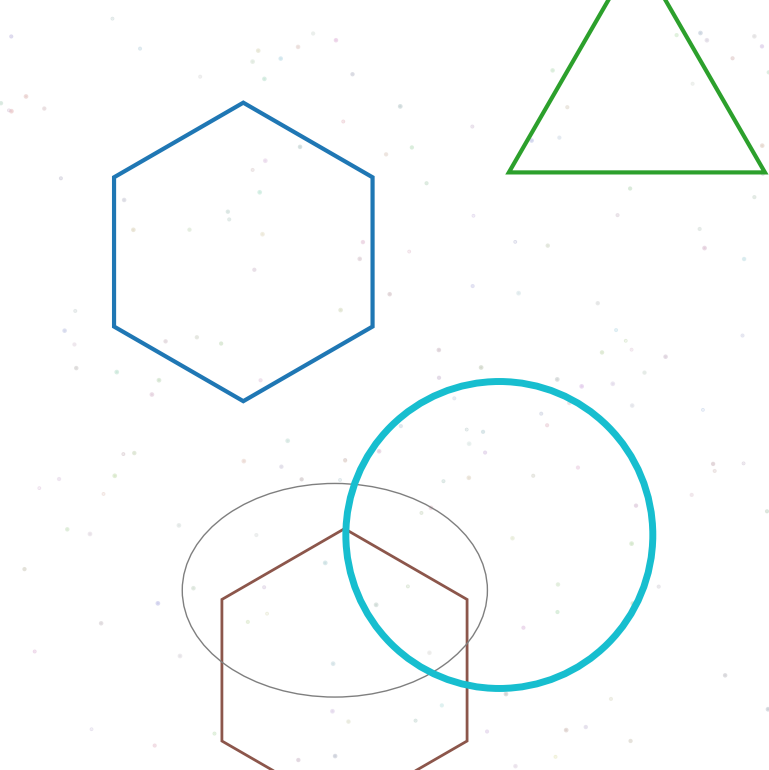[{"shape": "hexagon", "thickness": 1.5, "radius": 0.97, "center": [0.316, 0.673]}, {"shape": "triangle", "thickness": 1.5, "radius": 0.96, "center": [0.827, 0.872]}, {"shape": "hexagon", "thickness": 1, "radius": 0.92, "center": [0.447, 0.13]}, {"shape": "oval", "thickness": 0.5, "radius": 0.99, "center": [0.435, 0.233]}, {"shape": "circle", "thickness": 2.5, "radius": 1.0, "center": [0.648, 0.305]}]